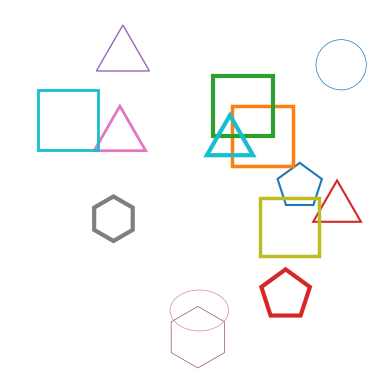[{"shape": "pentagon", "thickness": 1.5, "radius": 0.3, "center": [0.778, 0.516]}, {"shape": "circle", "thickness": 0.5, "radius": 0.33, "center": [0.886, 0.832]}, {"shape": "square", "thickness": 2.5, "radius": 0.39, "center": [0.682, 0.647]}, {"shape": "square", "thickness": 3, "radius": 0.39, "center": [0.631, 0.725]}, {"shape": "pentagon", "thickness": 3, "radius": 0.33, "center": [0.742, 0.234]}, {"shape": "triangle", "thickness": 1.5, "radius": 0.36, "center": [0.875, 0.46]}, {"shape": "triangle", "thickness": 1, "radius": 0.4, "center": [0.319, 0.855]}, {"shape": "hexagon", "thickness": 0.5, "radius": 0.4, "center": [0.514, 0.124]}, {"shape": "triangle", "thickness": 2, "radius": 0.39, "center": [0.311, 0.647]}, {"shape": "oval", "thickness": 0.5, "radius": 0.38, "center": [0.518, 0.194]}, {"shape": "hexagon", "thickness": 3, "radius": 0.29, "center": [0.295, 0.432]}, {"shape": "square", "thickness": 2.5, "radius": 0.38, "center": [0.752, 0.41]}, {"shape": "triangle", "thickness": 3, "radius": 0.35, "center": [0.597, 0.631]}, {"shape": "square", "thickness": 2, "radius": 0.39, "center": [0.177, 0.689]}]